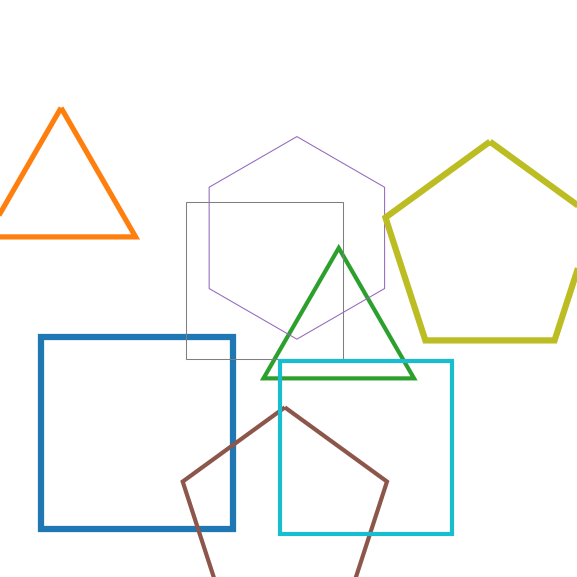[{"shape": "square", "thickness": 3, "radius": 0.83, "center": [0.237, 0.249]}, {"shape": "triangle", "thickness": 2.5, "radius": 0.75, "center": [0.106, 0.663]}, {"shape": "triangle", "thickness": 2, "radius": 0.75, "center": [0.587, 0.419]}, {"shape": "hexagon", "thickness": 0.5, "radius": 0.88, "center": [0.514, 0.587]}, {"shape": "pentagon", "thickness": 2, "radius": 0.93, "center": [0.493, 0.108]}, {"shape": "square", "thickness": 0.5, "radius": 0.68, "center": [0.459, 0.514]}, {"shape": "pentagon", "thickness": 3, "radius": 0.95, "center": [0.848, 0.564]}, {"shape": "square", "thickness": 2, "radius": 0.75, "center": [0.634, 0.224]}]